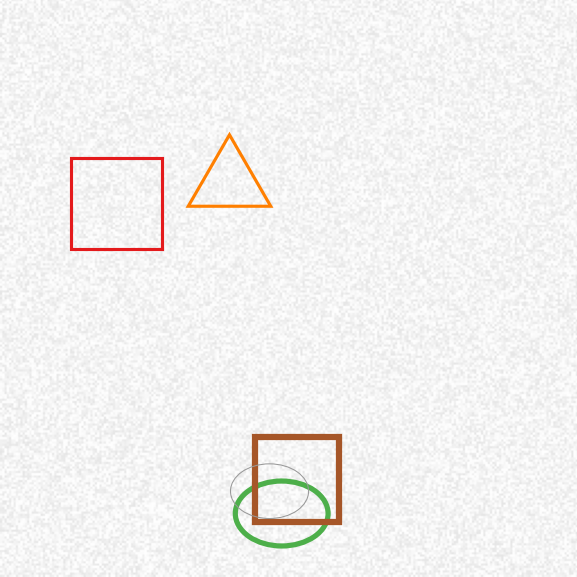[{"shape": "square", "thickness": 1.5, "radius": 0.39, "center": [0.202, 0.647]}, {"shape": "oval", "thickness": 2.5, "radius": 0.4, "center": [0.488, 0.11]}, {"shape": "triangle", "thickness": 1.5, "radius": 0.41, "center": [0.397, 0.683]}, {"shape": "square", "thickness": 3, "radius": 0.36, "center": [0.515, 0.169]}, {"shape": "oval", "thickness": 0.5, "radius": 0.34, "center": [0.467, 0.149]}]